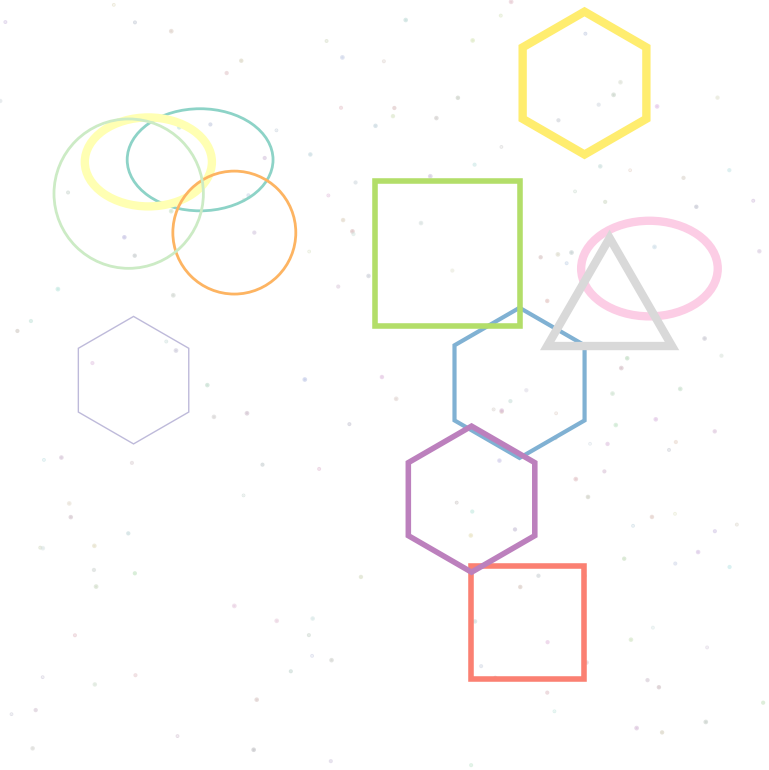[{"shape": "oval", "thickness": 1, "radius": 0.47, "center": [0.26, 0.792]}, {"shape": "oval", "thickness": 3, "radius": 0.41, "center": [0.193, 0.79]}, {"shape": "hexagon", "thickness": 0.5, "radius": 0.41, "center": [0.173, 0.506]}, {"shape": "square", "thickness": 2, "radius": 0.37, "center": [0.685, 0.191]}, {"shape": "hexagon", "thickness": 1.5, "radius": 0.49, "center": [0.675, 0.503]}, {"shape": "circle", "thickness": 1, "radius": 0.4, "center": [0.304, 0.698]}, {"shape": "square", "thickness": 2, "radius": 0.47, "center": [0.581, 0.67]}, {"shape": "oval", "thickness": 3, "radius": 0.44, "center": [0.843, 0.651]}, {"shape": "triangle", "thickness": 3, "radius": 0.47, "center": [0.792, 0.597]}, {"shape": "hexagon", "thickness": 2, "radius": 0.47, "center": [0.612, 0.352]}, {"shape": "circle", "thickness": 1, "radius": 0.49, "center": [0.167, 0.749]}, {"shape": "hexagon", "thickness": 3, "radius": 0.46, "center": [0.759, 0.892]}]